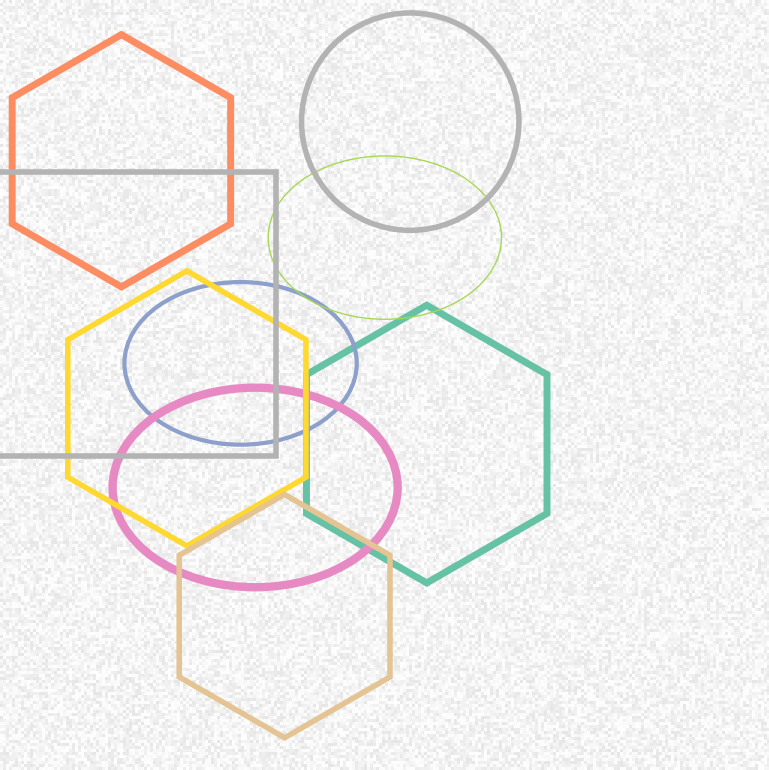[{"shape": "hexagon", "thickness": 2.5, "radius": 0.9, "center": [0.554, 0.423]}, {"shape": "hexagon", "thickness": 2.5, "radius": 0.82, "center": [0.158, 0.791]}, {"shape": "oval", "thickness": 1.5, "radius": 0.75, "center": [0.312, 0.528]}, {"shape": "oval", "thickness": 3, "radius": 0.93, "center": [0.331, 0.367]}, {"shape": "oval", "thickness": 0.5, "radius": 0.76, "center": [0.5, 0.691]}, {"shape": "hexagon", "thickness": 2, "radius": 0.89, "center": [0.243, 0.47]}, {"shape": "hexagon", "thickness": 2, "radius": 0.79, "center": [0.37, 0.2]}, {"shape": "square", "thickness": 2, "radius": 0.92, "center": [0.174, 0.592]}, {"shape": "circle", "thickness": 2, "radius": 0.71, "center": [0.533, 0.842]}]